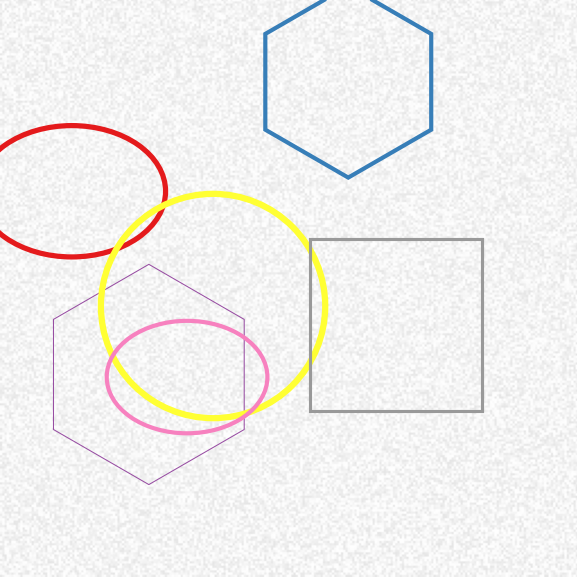[{"shape": "oval", "thickness": 2.5, "radius": 0.81, "center": [0.124, 0.668]}, {"shape": "hexagon", "thickness": 2, "radius": 0.83, "center": [0.603, 0.857]}, {"shape": "hexagon", "thickness": 0.5, "radius": 0.95, "center": [0.258, 0.351]}, {"shape": "circle", "thickness": 3, "radius": 0.97, "center": [0.369, 0.469]}, {"shape": "oval", "thickness": 2, "radius": 0.7, "center": [0.324, 0.346]}, {"shape": "square", "thickness": 1.5, "radius": 0.75, "center": [0.686, 0.436]}]